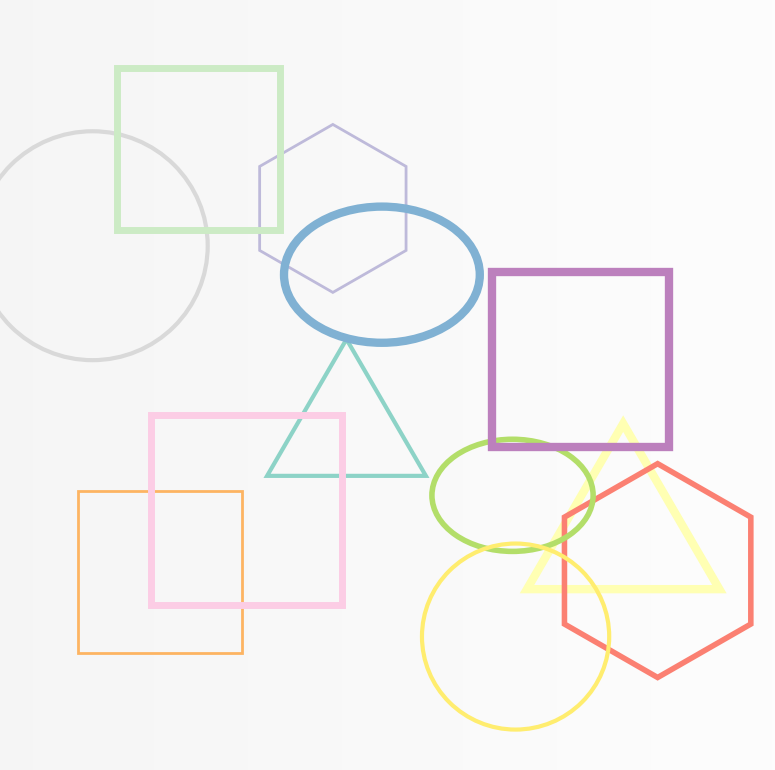[{"shape": "triangle", "thickness": 1.5, "radius": 0.59, "center": [0.447, 0.441]}, {"shape": "triangle", "thickness": 3, "radius": 0.72, "center": [0.804, 0.307]}, {"shape": "hexagon", "thickness": 1, "radius": 0.55, "center": [0.429, 0.729]}, {"shape": "hexagon", "thickness": 2, "radius": 0.69, "center": [0.849, 0.259]}, {"shape": "oval", "thickness": 3, "radius": 0.63, "center": [0.493, 0.643]}, {"shape": "square", "thickness": 1, "radius": 0.53, "center": [0.206, 0.257]}, {"shape": "oval", "thickness": 2, "radius": 0.52, "center": [0.661, 0.357]}, {"shape": "square", "thickness": 2.5, "radius": 0.62, "center": [0.318, 0.338]}, {"shape": "circle", "thickness": 1.5, "radius": 0.74, "center": [0.119, 0.681]}, {"shape": "square", "thickness": 3, "radius": 0.57, "center": [0.749, 0.533]}, {"shape": "square", "thickness": 2.5, "radius": 0.53, "center": [0.256, 0.806]}, {"shape": "circle", "thickness": 1.5, "radius": 0.6, "center": [0.665, 0.173]}]